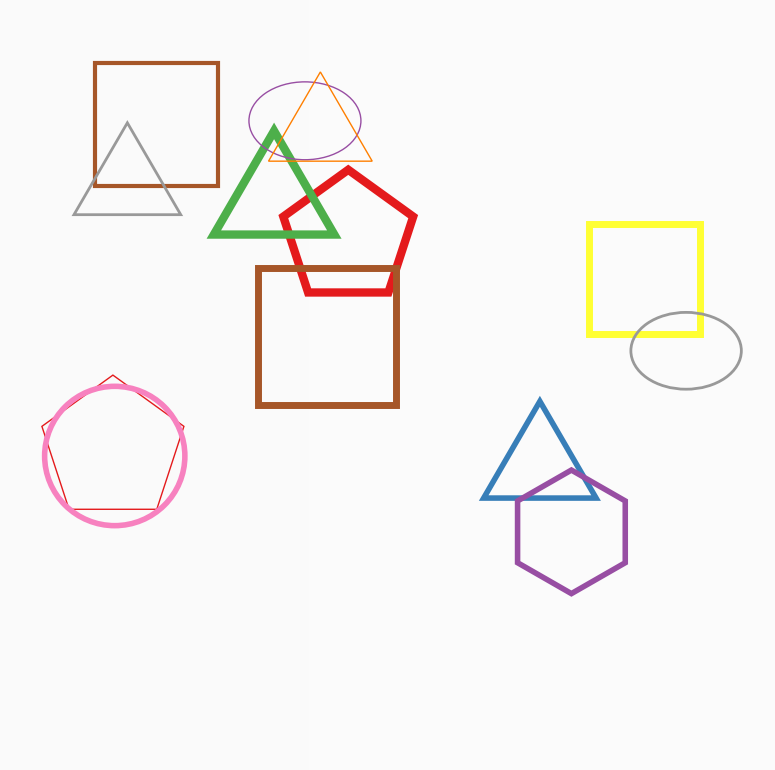[{"shape": "pentagon", "thickness": 3, "radius": 0.44, "center": [0.449, 0.691]}, {"shape": "pentagon", "thickness": 0.5, "radius": 0.48, "center": [0.146, 0.417]}, {"shape": "triangle", "thickness": 2, "radius": 0.42, "center": [0.697, 0.395]}, {"shape": "triangle", "thickness": 3, "radius": 0.45, "center": [0.354, 0.74]}, {"shape": "hexagon", "thickness": 2, "radius": 0.4, "center": [0.737, 0.309]}, {"shape": "oval", "thickness": 0.5, "radius": 0.36, "center": [0.393, 0.843]}, {"shape": "triangle", "thickness": 0.5, "radius": 0.39, "center": [0.413, 0.829]}, {"shape": "square", "thickness": 2.5, "radius": 0.36, "center": [0.831, 0.638]}, {"shape": "square", "thickness": 1.5, "radius": 0.4, "center": [0.202, 0.838]}, {"shape": "square", "thickness": 2.5, "radius": 0.45, "center": [0.422, 0.563]}, {"shape": "circle", "thickness": 2, "radius": 0.45, "center": [0.148, 0.408]}, {"shape": "oval", "thickness": 1, "radius": 0.36, "center": [0.885, 0.544]}, {"shape": "triangle", "thickness": 1, "radius": 0.4, "center": [0.164, 0.761]}]